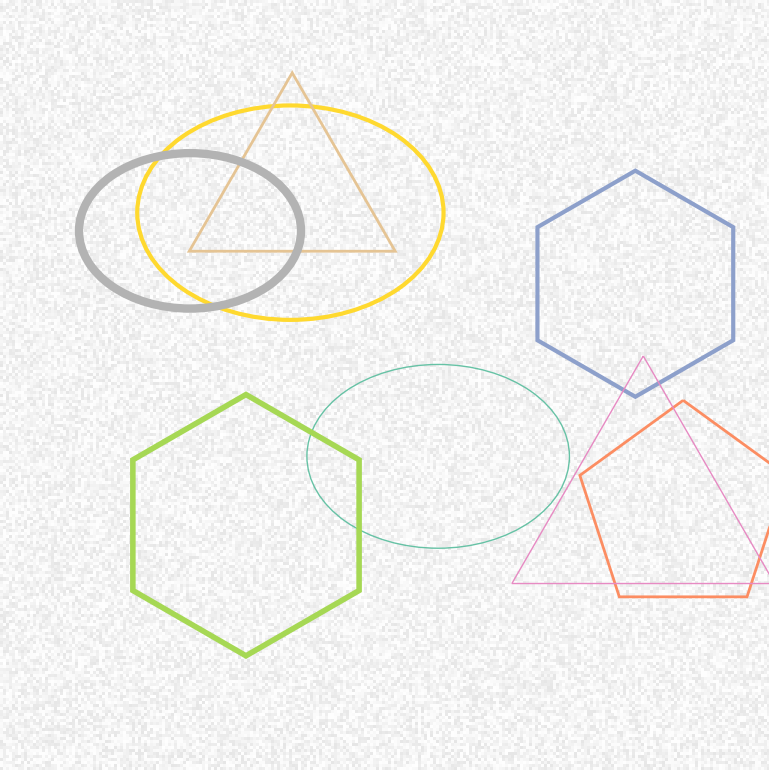[{"shape": "oval", "thickness": 0.5, "radius": 0.85, "center": [0.569, 0.407]}, {"shape": "pentagon", "thickness": 1, "radius": 0.71, "center": [0.887, 0.339]}, {"shape": "hexagon", "thickness": 1.5, "radius": 0.73, "center": [0.825, 0.632]}, {"shape": "triangle", "thickness": 0.5, "radius": 0.99, "center": [0.835, 0.341]}, {"shape": "hexagon", "thickness": 2, "radius": 0.85, "center": [0.319, 0.318]}, {"shape": "oval", "thickness": 1.5, "radius": 0.99, "center": [0.377, 0.724]}, {"shape": "triangle", "thickness": 1, "radius": 0.77, "center": [0.38, 0.751]}, {"shape": "oval", "thickness": 3, "radius": 0.72, "center": [0.247, 0.7]}]